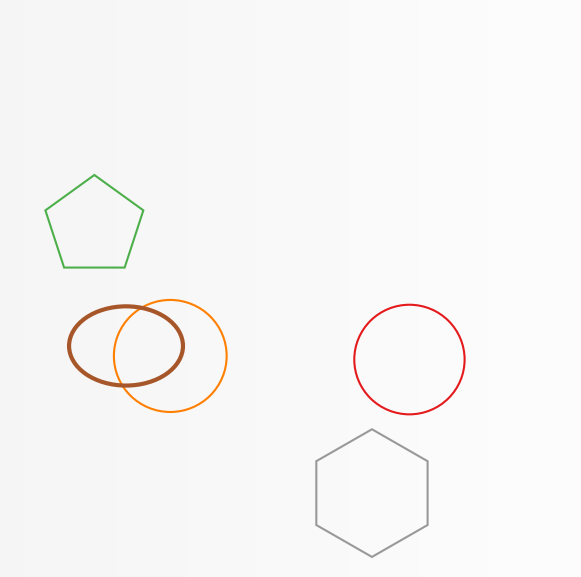[{"shape": "circle", "thickness": 1, "radius": 0.47, "center": [0.704, 0.377]}, {"shape": "pentagon", "thickness": 1, "radius": 0.44, "center": [0.162, 0.607]}, {"shape": "circle", "thickness": 1, "radius": 0.49, "center": [0.293, 0.383]}, {"shape": "oval", "thickness": 2, "radius": 0.49, "center": [0.217, 0.4]}, {"shape": "hexagon", "thickness": 1, "radius": 0.55, "center": [0.64, 0.145]}]